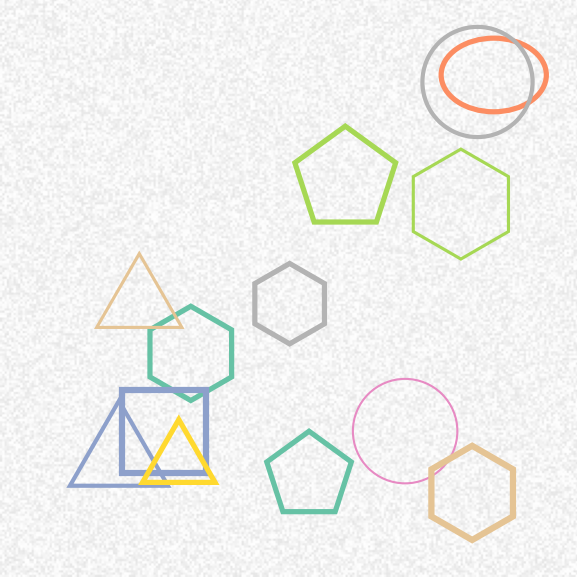[{"shape": "hexagon", "thickness": 2.5, "radius": 0.41, "center": [0.33, 0.387]}, {"shape": "pentagon", "thickness": 2.5, "radius": 0.38, "center": [0.535, 0.175]}, {"shape": "oval", "thickness": 2.5, "radius": 0.46, "center": [0.855, 0.869]}, {"shape": "square", "thickness": 3, "radius": 0.36, "center": [0.284, 0.252]}, {"shape": "triangle", "thickness": 2, "radius": 0.49, "center": [0.206, 0.207]}, {"shape": "circle", "thickness": 1, "radius": 0.45, "center": [0.702, 0.253]}, {"shape": "hexagon", "thickness": 1.5, "radius": 0.48, "center": [0.798, 0.646]}, {"shape": "pentagon", "thickness": 2.5, "radius": 0.46, "center": [0.598, 0.689]}, {"shape": "triangle", "thickness": 2.5, "radius": 0.36, "center": [0.31, 0.2]}, {"shape": "hexagon", "thickness": 3, "radius": 0.41, "center": [0.818, 0.146]}, {"shape": "triangle", "thickness": 1.5, "radius": 0.43, "center": [0.241, 0.475]}, {"shape": "circle", "thickness": 2, "radius": 0.48, "center": [0.827, 0.857]}, {"shape": "hexagon", "thickness": 2.5, "radius": 0.35, "center": [0.502, 0.473]}]